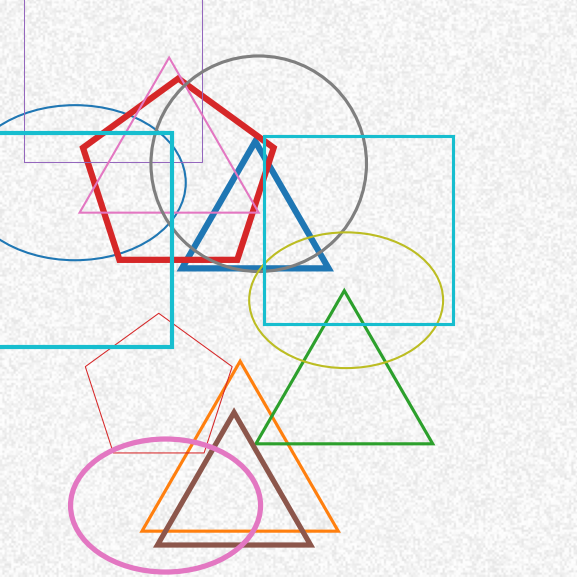[{"shape": "oval", "thickness": 1, "radius": 0.96, "center": [0.13, 0.683]}, {"shape": "triangle", "thickness": 3, "radius": 0.73, "center": [0.442, 0.608]}, {"shape": "triangle", "thickness": 1.5, "radius": 0.98, "center": [0.416, 0.177]}, {"shape": "triangle", "thickness": 1.5, "radius": 0.88, "center": [0.596, 0.319]}, {"shape": "pentagon", "thickness": 0.5, "radius": 0.67, "center": [0.275, 0.323]}, {"shape": "pentagon", "thickness": 3, "radius": 0.87, "center": [0.309, 0.69]}, {"shape": "square", "thickness": 0.5, "radius": 0.77, "center": [0.196, 0.872]}, {"shape": "triangle", "thickness": 2.5, "radius": 0.77, "center": [0.405, 0.132]}, {"shape": "triangle", "thickness": 1, "radius": 0.9, "center": [0.293, 0.72]}, {"shape": "oval", "thickness": 2.5, "radius": 0.82, "center": [0.287, 0.124]}, {"shape": "circle", "thickness": 1.5, "radius": 0.93, "center": [0.448, 0.716]}, {"shape": "oval", "thickness": 1, "radius": 0.84, "center": [0.599, 0.479]}, {"shape": "square", "thickness": 2, "radius": 0.93, "center": [0.112, 0.583]}, {"shape": "square", "thickness": 1.5, "radius": 0.82, "center": [0.62, 0.601]}]